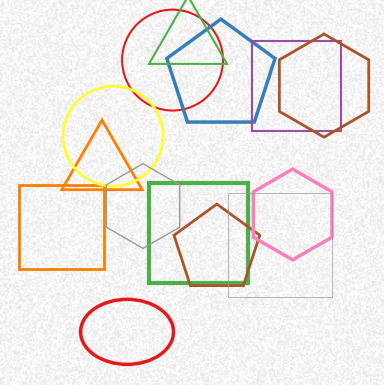[{"shape": "oval", "thickness": 2.5, "radius": 0.6, "center": [0.33, 0.138]}, {"shape": "circle", "thickness": 1.5, "radius": 0.65, "center": [0.448, 0.844]}, {"shape": "pentagon", "thickness": 2.5, "radius": 0.74, "center": [0.574, 0.803]}, {"shape": "square", "thickness": 3, "radius": 0.65, "center": [0.516, 0.394]}, {"shape": "triangle", "thickness": 1.5, "radius": 0.59, "center": [0.488, 0.893]}, {"shape": "square", "thickness": 1.5, "radius": 0.58, "center": [0.771, 0.776]}, {"shape": "triangle", "thickness": 2, "radius": 0.6, "center": [0.265, 0.568]}, {"shape": "square", "thickness": 2, "radius": 0.55, "center": [0.16, 0.411]}, {"shape": "circle", "thickness": 2, "radius": 0.65, "center": [0.294, 0.646]}, {"shape": "hexagon", "thickness": 2, "radius": 0.67, "center": [0.842, 0.778]}, {"shape": "pentagon", "thickness": 2, "radius": 0.59, "center": [0.563, 0.353]}, {"shape": "hexagon", "thickness": 2.5, "radius": 0.59, "center": [0.76, 0.443]}, {"shape": "hexagon", "thickness": 1, "radius": 0.55, "center": [0.371, 0.465]}, {"shape": "square", "thickness": 0.5, "radius": 0.67, "center": [0.726, 0.365]}]